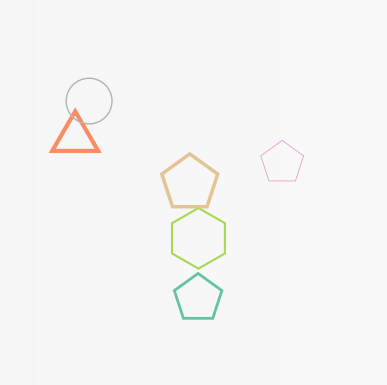[{"shape": "pentagon", "thickness": 2, "radius": 0.32, "center": [0.511, 0.225]}, {"shape": "triangle", "thickness": 3, "radius": 0.34, "center": [0.194, 0.642]}, {"shape": "pentagon", "thickness": 0.5, "radius": 0.29, "center": [0.728, 0.577]}, {"shape": "hexagon", "thickness": 1.5, "radius": 0.39, "center": [0.512, 0.381]}, {"shape": "pentagon", "thickness": 2.5, "radius": 0.38, "center": [0.49, 0.524]}, {"shape": "circle", "thickness": 1, "radius": 0.3, "center": [0.23, 0.738]}]